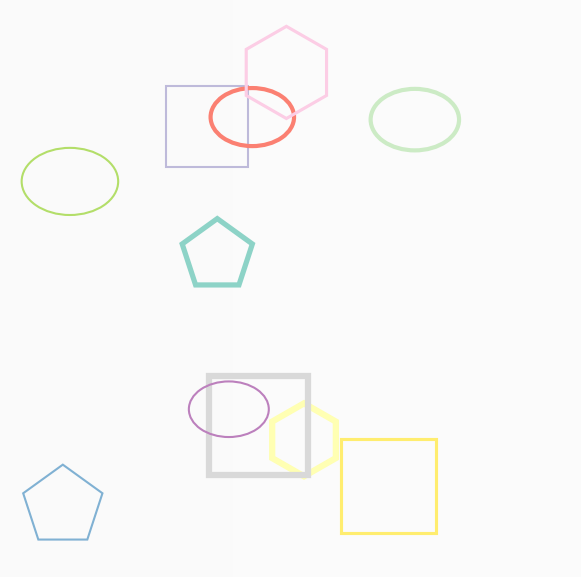[{"shape": "pentagon", "thickness": 2.5, "radius": 0.32, "center": [0.374, 0.557]}, {"shape": "hexagon", "thickness": 3, "radius": 0.32, "center": [0.523, 0.238]}, {"shape": "square", "thickness": 1, "radius": 0.35, "center": [0.356, 0.78]}, {"shape": "oval", "thickness": 2, "radius": 0.36, "center": [0.434, 0.796]}, {"shape": "pentagon", "thickness": 1, "radius": 0.36, "center": [0.108, 0.123]}, {"shape": "oval", "thickness": 1, "radius": 0.42, "center": [0.12, 0.685]}, {"shape": "hexagon", "thickness": 1.5, "radius": 0.4, "center": [0.493, 0.874]}, {"shape": "square", "thickness": 3, "radius": 0.43, "center": [0.444, 0.262]}, {"shape": "oval", "thickness": 1, "radius": 0.34, "center": [0.394, 0.291]}, {"shape": "oval", "thickness": 2, "radius": 0.38, "center": [0.714, 0.792]}, {"shape": "square", "thickness": 1.5, "radius": 0.41, "center": [0.668, 0.158]}]